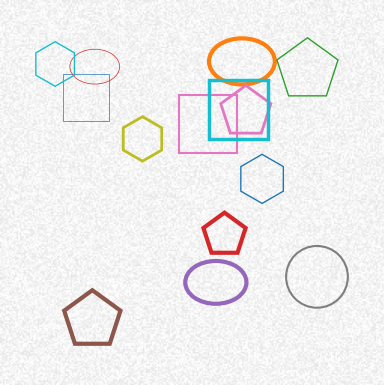[{"shape": "hexagon", "thickness": 1, "radius": 0.32, "center": [0.681, 0.535]}, {"shape": "square", "thickness": 0.5, "radius": 0.3, "center": [0.223, 0.747]}, {"shape": "oval", "thickness": 3, "radius": 0.43, "center": [0.628, 0.841]}, {"shape": "pentagon", "thickness": 1, "radius": 0.42, "center": [0.799, 0.819]}, {"shape": "pentagon", "thickness": 3, "radius": 0.29, "center": [0.583, 0.39]}, {"shape": "oval", "thickness": 0.5, "radius": 0.32, "center": [0.246, 0.827]}, {"shape": "oval", "thickness": 3, "radius": 0.4, "center": [0.561, 0.267]}, {"shape": "pentagon", "thickness": 3, "radius": 0.38, "center": [0.24, 0.169]}, {"shape": "pentagon", "thickness": 2, "radius": 0.34, "center": [0.638, 0.71]}, {"shape": "square", "thickness": 1.5, "radius": 0.38, "center": [0.541, 0.678]}, {"shape": "circle", "thickness": 1.5, "radius": 0.4, "center": [0.823, 0.281]}, {"shape": "hexagon", "thickness": 2, "radius": 0.29, "center": [0.37, 0.639]}, {"shape": "hexagon", "thickness": 1, "radius": 0.29, "center": [0.143, 0.834]}, {"shape": "square", "thickness": 2.5, "radius": 0.38, "center": [0.619, 0.716]}]